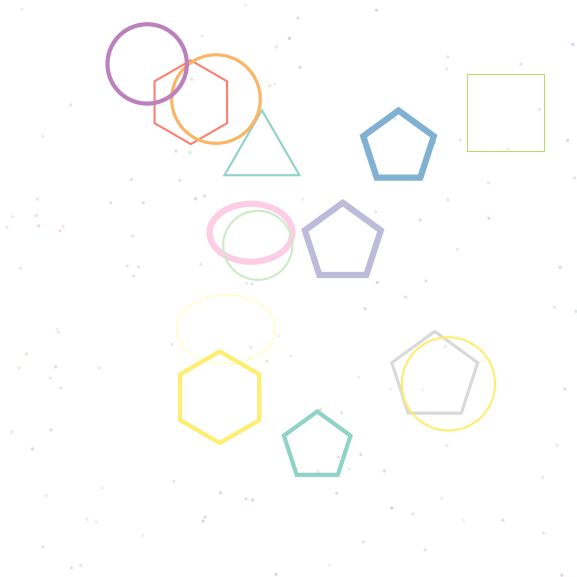[{"shape": "triangle", "thickness": 1, "radius": 0.37, "center": [0.454, 0.733]}, {"shape": "pentagon", "thickness": 2, "radius": 0.3, "center": [0.549, 0.226]}, {"shape": "oval", "thickness": 0.5, "radius": 0.43, "center": [0.391, 0.429]}, {"shape": "pentagon", "thickness": 3, "radius": 0.35, "center": [0.594, 0.579]}, {"shape": "hexagon", "thickness": 1, "radius": 0.36, "center": [0.33, 0.822]}, {"shape": "pentagon", "thickness": 3, "radius": 0.32, "center": [0.69, 0.744]}, {"shape": "circle", "thickness": 1.5, "radius": 0.38, "center": [0.374, 0.828]}, {"shape": "square", "thickness": 0.5, "radius": 0.33, "center": [0.875, 0.804]}, {"shape": "oval", "thickness": 3, "radius": 0.36, "center": [0.435, 0.596]}, {"shape": "pentagon", "thickness": 1.5, "radius": 0.39, "center": [0.753, 0.347]}, {"shape": "circle", "thickness": 2, "radius": 0.34, "center": [0.255, 0.888]}, {"shape": "circle", "thickness": 1, "radius": 0.3, "center": [0.446, 0.574]}, {"shape": "hexagon", "thickness": 2, "radius": 0.4, "center": [0.38, 0.311]}, {"shape": "circle", "thickness": 1, "radius": 0.4, "center": [0.776, 0.334]}]